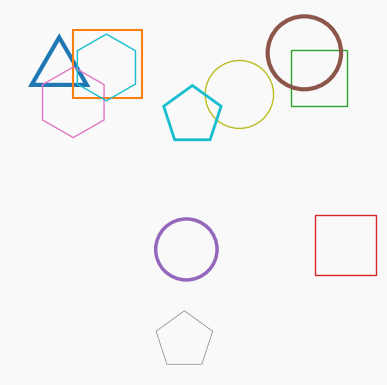[{"shape": "triangle", "thickness": 3, "radius": 0.41, "center": [0.153, 0.821]}, {"shape": "square", "thickness": 1.5, "radius": 0.45, "center": [0.278, 0.834]}, {"shape": "square", "thickness": 1, "radius": 0.36, "center": [0.824, 0.798]}, {"shape": "square", "thickness": 1, "radius": 0.39, "center": [0.892, 0.364]}, {"shape": "circle", "thickness": 2.5, "radius": 0.4, "center": [0.481, 0.352]}, {"shape": "circle", "thickness": 3, "radius": 0.47, "center": [0.785, 0.863]}, {"shape": "hexagon", "thickness": 1, "radius": 0.46, "center": [0.189, 0.734]}, {"shape": "pentagon", "thickness": 0.5, "radius": 0.38, "center": [0.476, 0.116]}, {"shape": "circle", "thickness": 1, "radius": 0.44, "center": [0.618, 0.755]}, {"shape": "hexagon", "thickness": 1, "radius": 0.43, "center": [0.275, 0.825]}, {"shape": "pentagon", "thickness": 2, "radius": 0.39, "center": [0.496, 0.7]}]